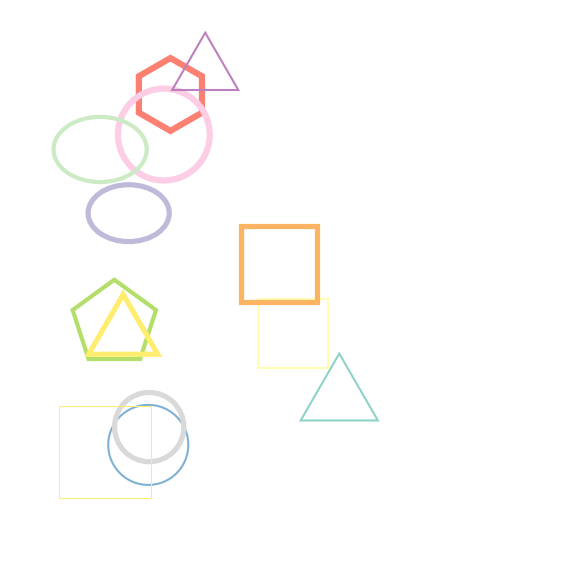[{"shape": "triangle", "thickness": 1, "radius": 0.39, "center": [0.587, 0.31]}, {"shape": "square", "thickness": 1, "radius": 0.3, "center": [0.507, 0.422]}, {"shape": "oval", "thickness": 2.5, "radius": 0.35, "center": [0.223, 0.63]}, {"shape": "hexagon", "thickness": 3, "radius": 0.32, "center": [0.295, 0.836]}, {"shape": "circle", "thickness": 1, "radius": 0.35, "center": [0.257, 0.229]}, {"shape": "square", "thickness": 2.5, "radius": 0.33, "center": [0.484, 0.541]}, {"shape": "pentagon", "thickness": 2, "radius": 0.38, "center": [0.198, 0.439]}, {"shape": "circle", "thickness": 3, "radius": 0.4, "center": [0.284, 0.766]}, {"shape": "circle", "thickness": 2.5, "radius": 0.3, "center": [0.258, 0.26]}, {"shape": "triangle", "thickness": 1, "radius": 0.33, "center": [0.355, 0.876]}, {"shape": "oval", "thickness": 2, "radius": 0.4, "center": [0.173, 0.74]}, {"shape": "triangle", "thickness": 2.5, "radius": 0.35, "center": [0.213, 0.42]}, {"shape": "square", "thickness": 0.5, "radius": 0.4, "center": [0.183, 0.217]}]